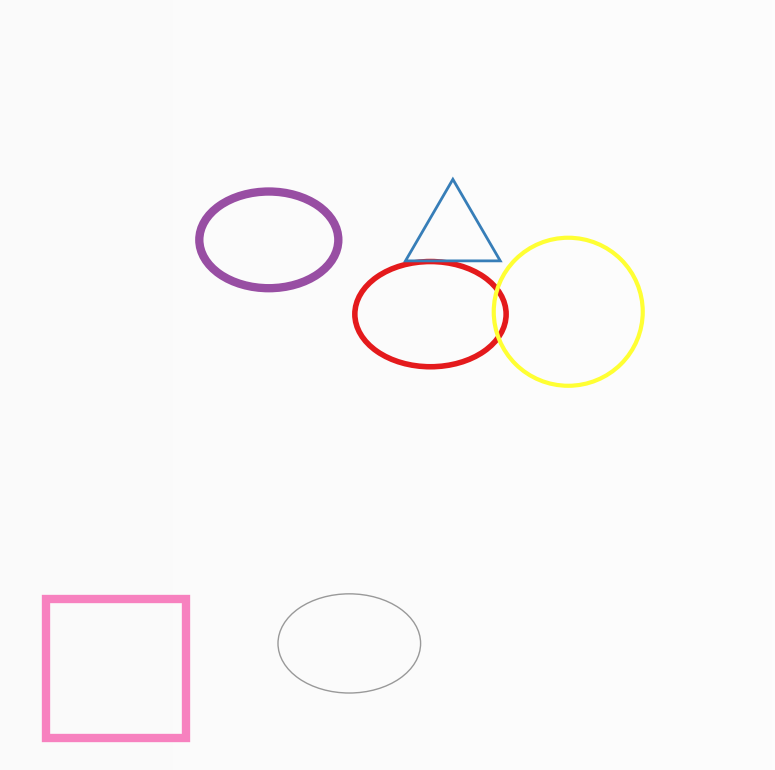[{"shape": "oval", "thickness": 2, "radius": 0.49, "center": [0.555, 0.592]}, {"shape": "triangle", "thickness": 1, "radius": 0.35, "center": [0.584, 0.697]}, {"shape": "oval", "thickness": 3, "radius": 0.45, "center": [0.347, 0.688]}, {"shape": "circle", "thickness": 1.5, "radius": 0.48, "center": [0.733, 0.595]}, {"shape": "square", "thickness": 3, "radius": 0.45, "center": [0.149, 0.132]}, {"shape": "oval", "thickness": 0.5, "radius": 0.46, "center": [0.451, 0.164]}]